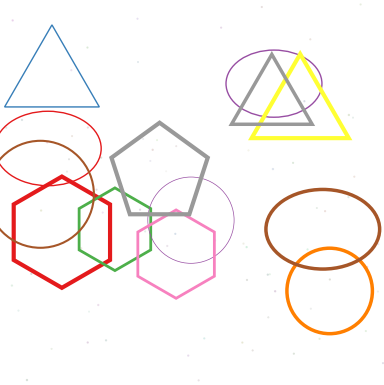[{"shape": "oval", "thickness": 1, "radius": 0.69, "center": [0.125, 0.614]}, {"shape": "hexagon", "thickness": 3, "radius": 0.72, "center": [0.161, 0.397]}, {"shape": "triangle", "thickness": 1, "radius": 0.71, "center": [0.135, 0.793]}, {"shape": "hexagon", "thickness": 2, "radius": 0.54, "center": [0.299, 0.405]}, {"shape": "oval", "thickness": 1, "radius": 0.62, "center": [0.712, 0.783]}, {"shape": "circle", "thickness": 0.5, "radius": 0.56, "center": [0.496, 0.428]}, {"shape": "circle", "thickness": 2.5, "radius": 0.56, "center": [0.856, 0.244]}, {"shape": "triangle", "thickness": 3, "radius": 0.73, "center": [0.78, 0.714]}, {"shape": "circle", "thickness": 1.5, "radius": 0.69, "center": [0.105, 0.495]}, {"shape": "oval", "thickness": 2.5, "radius": 0.74, "center": [0.838, 0.405]}, {"shape": "hexagon", "thickness": 2, "radius": 0.57, "center": [0.457, 0.34]}, {"shape": "triangle", "thickness": 2.5, "radius": 0.6, "center": [0.706, 0.738]}, {"shape": "pentagon", "thickness": 3, "radius": 0.66, "center": [0.415, 0.55]}]